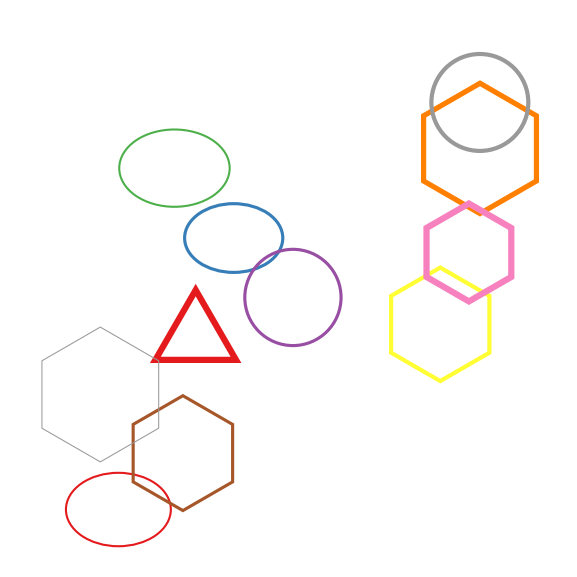[{"shape": "oval", "thickness": 1, "radius": 0.45, "center": [0.205, 0.117]}, {"shape": "triangle", "thickness": 3, "radius": 0.4, "center": [0.339, 0.416]}, {"shape": "oval", "thickness": 1.5, "radius": 0.43, "center": [0.405, 0.587]}, {"shape": "oval", "thickness": 1, "radius": 0.48, "center": [0.302, 0.708]}, {"shape": "circle", "thickness": 1.5, "radius": 0.42, "center": [0.507, 0.484]}, {"shape": "hexagon", "thickness": 2.5, "radius": 0.56, "center": [0.831, 0.742]}, {"shape": "hexagon", "thickness": 2, "radius": 0.49, "center": [0.762, 0.438]}, {"shape": "hexagon", "thickness": 1.5, "radius": 0.5, "center": [0.317, 0.214]}, {"shape": "hexagon", "thickness": 3, "radius": 0.42, "center": [0.812, 0.562]}, {"shape": "circle", "thickness": 2, "radius": 0.42, "center": [0.831, 0.822]}, {"shape": "hexagon", "thickness": 0.5, "radius": 0.58, "center": [0.174, 0.316]}]